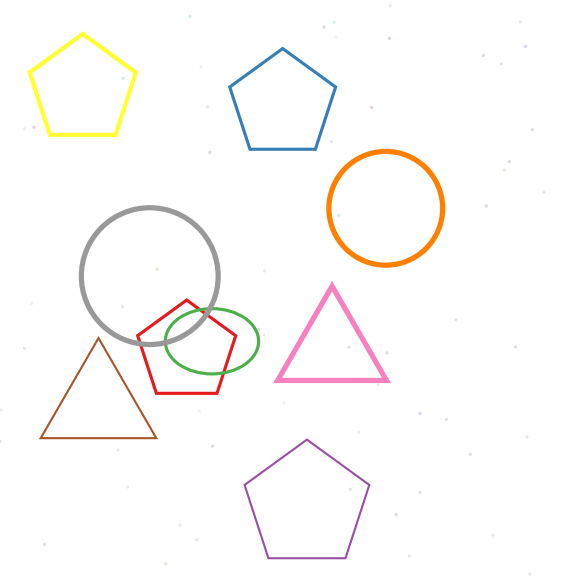[{"shape": "pentagon", "thickness": 1.5, "radius": 0.45, "center": [0.323, 0.39]}, {"shape": "pentagon", "thickness": 1.5, "radius": 0.48, "center": [0.489, 0.819]}, {"shape": "oval", "thickness": 1.5, "radius": 0.4, "center": [0.367, 0.408]}, {"shape": "pentagon", "thickness": 1, "radius": 0.57, "center": [0.532, 0.124]}, {"shape": "circle", "thickness": 2.5, "radius": 0.49, "center": [0.668, 0.638]}, {"shape": "pentagon", "thickness": 2, "radius": 0.48, "center": [0.143, 0.844]}, {"shape": "triangle", "thickness": 1, "radius": 0.58, "center": [0.171, 0.298]}, {"shape": "triangle", "thickness": 2.5, "radius": 0.54, "center": [0.575, 0.395]}, {"shape": "circle", "thickness": 2.5, "radius": 0.59, "center": [0.259, 0.521]}]